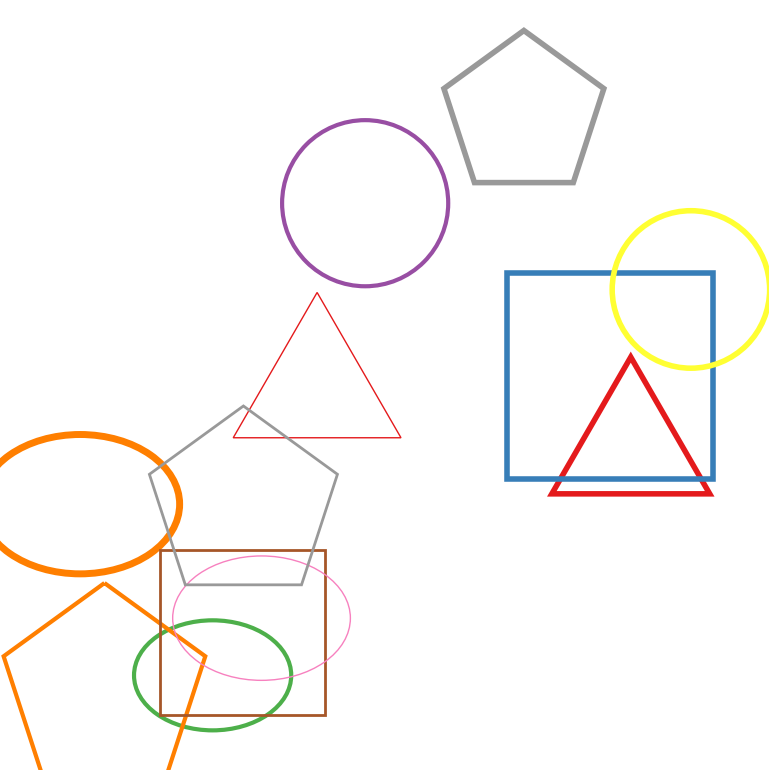[{"shape": "triangle", "thickness": 0.5, "radius": 0.63, "center": [0.412, 0.494]}, {"shape": "triangle", "thickness": 2, "radius": 0.59, "center": [0.819, 0.418]}, {"shape": "square", "thickness": 2, "radius": 0.67, "center": [0.793, 0.512]}, {"shape": "oval", "thickness": 1.5, "radius": 0.51, "center": [0.276, 0.123]}, {"shape": "circle", "thickness": 1.5, "radius": 0.54, "center": [0.474, 0.736]}, {"shape": "pentagon", "thickness": 1.5, "radius": 0.69, "center": [0.136, 0.105]}, {"shape": "oval", "thickness": 2.5, "radius": 0.65, "center": [0.104, 0.345]}, {"shape": "circle", "thickness": 2, "radius": 0.51, "center": [0.897, 0.624]}, {"shape": "square", "thickness": 1, "radius": 0.54, "center": [0.315, 0.179]}, {"shape": "oval", "thickness": 0.5, "radius": 0.58, "center": [0.34, 0.197]}, {"shape": "pentagon", "thickness": 1, "radius": 0.64, "center": [0.316, 0.344]}, {"shape": "pentagon", "thickness": 2, "radius": 0.55, "center": [0.68, 0.851]}]